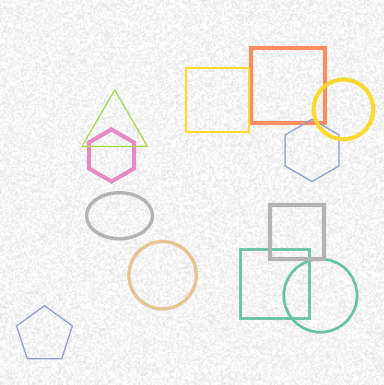[{"shape": "circle", "thickness": 2, "radius": 0.48, "center": [0.832, 0.232]}, {"shape": "square", "thickness": 2, "radius": 0.45, "center": [0.713, 0.264]}, {"shape": "square", "thickness": 3, "radius": 0.49, "center": [0.748, 0.778]}, {"shape": "pentagon", "thickness": 1, "radius": 0.38, "center": [0.116, 0.13]}, {"shape": "hexagon", "thickness": 1, "radius": 0.4, "center": [0.811, 0.609]}, {"shape": "hexagon", "thickness": 3, "radius": 0.34, "center": [0.29, 0.596]}, {"shape": "triangle", "thickness": 1, "radius": 0.49, "center": [0.298, 0.669]}, {"shape": "square", "thickness": 1.5, "radius": 0.41, "center": [0.564, 0.74]}, {"shape": "circle", "thickness": 3, "radius": 0.39, "center": [0.892, 0.716]}, {"shape": "circle", "thickness": 2.5, "radius": 0.44, "center": [0.422, 0.285]}, {"shape": "oval", "thickness": 2.5, "radius": 0.43, "center": [0.31, 0.44]}, {"shape": "square", "thickness": 3, "radius": 0.35, "center": [0.771, 0.397]}]